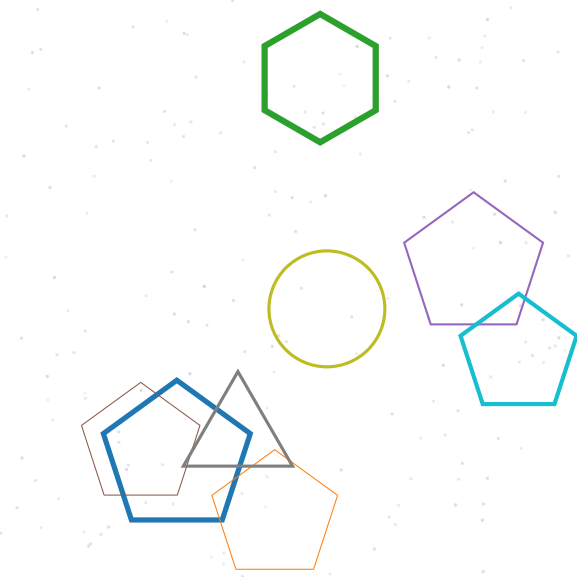[{"shape": "pentagon", "thickness": 2.5, "radius": 0.67, "center": [0.306, 0.207]}, {"shape": "pentagon", "thickness": 0.5, "radius": 0.57, "center": [0.476, 0.106]}, {"shape": "hexagon", "thickness": 3, "radius": 0.56, "center": [0.554, 0.864]}, {"shape": "pentagon", "thickness": 1, "radius": 0.63, "center": [0.82, 0.54]}, {"shape": "pentagon", "thickness": 0.5, "radius": 0.54, "center": [0.244, 0.229]}, {"shape": "triangle", "thickness": 1.5, "radius": 0.55, "center": [0.412, 0.247]}, {"shape": "circle", "thickness": 1.5, "radius": 0.5, "center": [0.566, 0.464]}, {"shape": "pentagon", "thickness": 2, "radius": 0.53, "center": [0.898, 0.385]}]